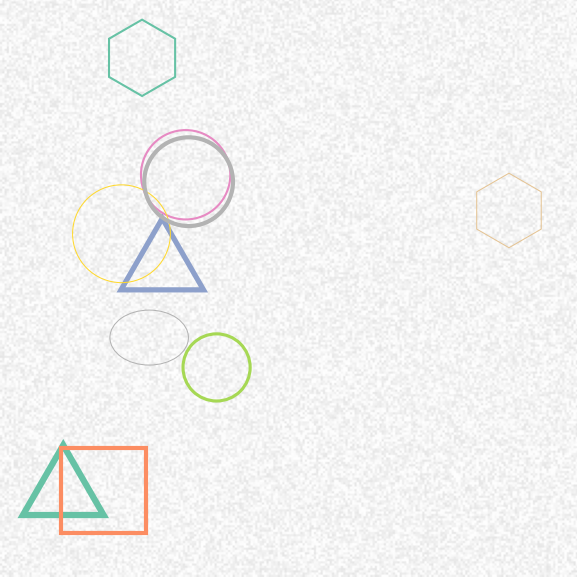[{"shape": "hexagon", "thickness": 1, "radius": 0.33, "center": [0.246, 0.899]}, {"shape": "triangle", "thickness": 3, "radius": 0.4, "center": [0.11, 0.148]}, {"shape": "square", "thickness": 2, "radius": 0.37, "center": [0.179, 0.15]}, {"shape": "triangle", "thickness": 2.5, "radius": 0.41, "center": [0.281, 0.538]}, {"shape": "circle", "thickness": 1, "radius": 0.39, "center": [0.321, 0.697]}, {"shape": "circle", "thickness": 1.5, "radius": 0.29, "center": [0.375, 0.363]}, {"shape": "circle", "thickness": 0.5, "radius": 0.42, "center": [0.21, 0.594]}, {"shape": "hexagon", "thickness": 0.5, "radius": 0.32, "center": [0.881, 0.635]}, {"shape": "circle", "thickness": 2, "radius": 0.38, "center": [0.327, 0.685]}, {"shape": "oval", "thickness": 0.5, "radius": 0.34, "center": [0.258, 0.415]}]